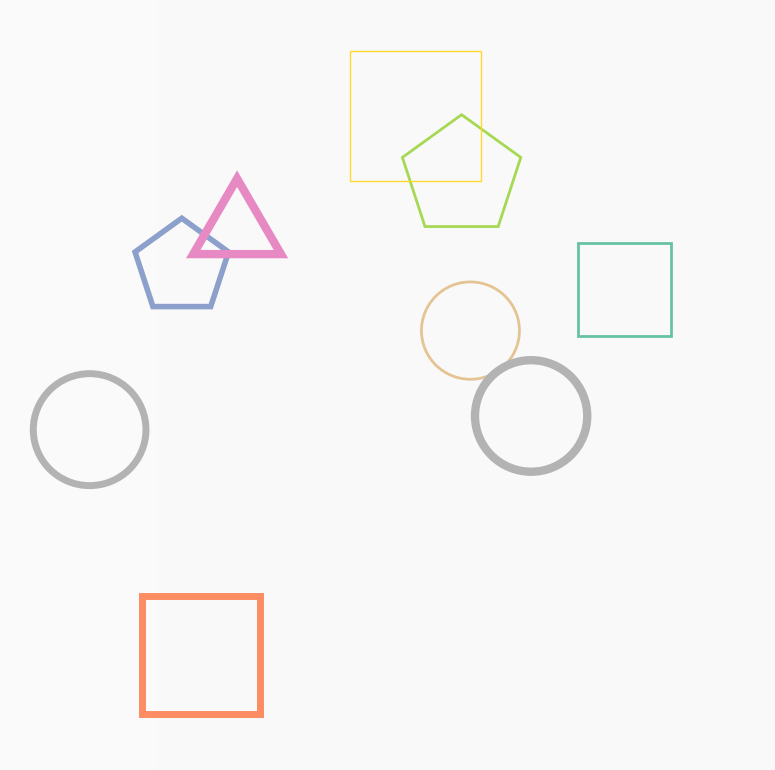[{"shape": "square", "thickness": 1, "radius": 0.3, "center": [0.806, 0.624]}, {"shape": "square", "thickness": 2.5, "radius": 0.38, "center": [0.259, 0.15]}, {"shape": "pentagon", "thickness": 2, "radius": 0.32, "center": [0.235, 0.653]}, {"shape": "triangle", "thickness": 3, "radius": 0.33, "center": [0.306, 0.703]}, {"shape": "pentagon", "thickness": 1, "radius": 0.4, "center": [0.596, 0.771]}, {"shape": "square", "thickness": 0.5, "radius": 0.42, "center": [0.536, 0.849]}, {"shape": "circle", "thickness": 1, "radius": 0.32, "center": [0.607, 0.571]}, {"shape": "circle", "thickness": 3, "radius": 0.36, "center": [0.685, 0.46]}, {"shape": "circle", "thickness": 2.5, "radius": 0.36, "center": [0.116, 0.442]}]